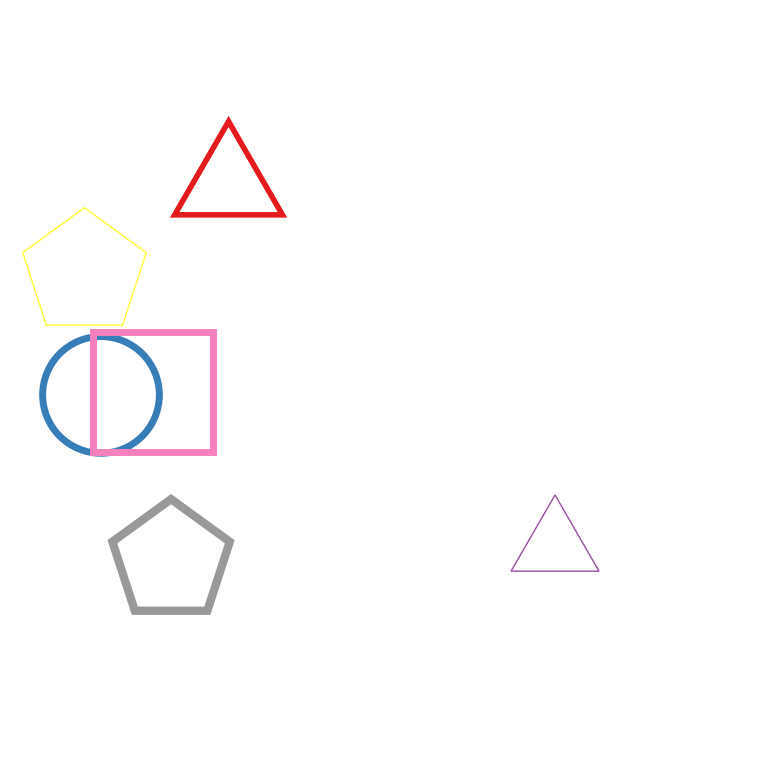[{"shape": "triangle", "thickness": 2, "radius": 0.4, "center": [0.297, 0.761]}, {"shape": "circle", "thickness": 2.5, "radius": 0.38, "center": [0.131, 0.487]}, {"shape": "triangle", "thickness": 0.5, "radius": 0.33, "center": [0.721, 0.291]}, {"shape": "pentagon", "thickness": 0.5, "radius": 0.42, "center": [0.11, 0.646]}, {"shape": "square", "thickness": 2.5, "radius": 0.39, "center": [0.199, 0.491]}, {"shape": "pentagon", "thickness": 3, "radius": 0.4, "center": [0.222, 0.272]}]